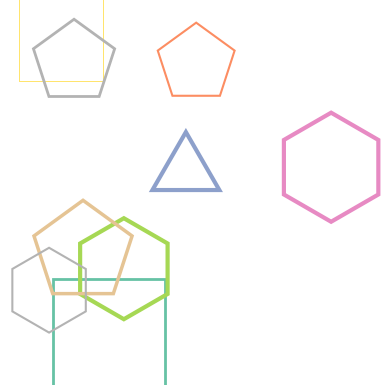[{"shape": "square", "thickness": 2, "radius": 0.73, "center": [0.283, 0.131]}, {"shape": "pentagon", "thickness": 1.5, "radius": 0.52, "center": [0.51, 0.836]}, {"shape": "triangle", "thickness": 3, "radius": 0.5, "center": [0.483, 0.557]}, {"shape": "hexagon", "thickness": 3, "radius": 0.71, "center": [0.86, 0.566]}, {"shape": "hexagon", "thickness": 3, "radius": 0.66, "center": [0.322, 0.302]}, {"shape": "square", "thickness": 0.5, "radius": 0.55, "center": [0.159, 0.9]}, {"shape": "pentagon", "thickness": 2.5, "radius": 0.67, "center": [0.216, 0.346]}, {"shape": "hexagon", "thickness": 1.5, "radius": 0.55, "center": [0.127, 0.246]}, {"shape": "pentagon", "thickness": 2, "radius": 0.55, "center": [0.192, 0.839]}]